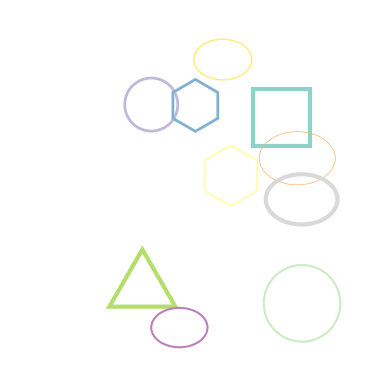[{"shape": "square", "thickness": 3, "radius": 0.37, "center": [0.731, 0.695]}, {"shape": "hexagon", "thickness": 1.5, "radius": 0.39, "center": [0.6, 0.544]}, {"shape": "circle", "thickness": 2, "radius": 0.34, "center": [0.393, 0.728]}, {"shape": "hexagon", "thickness": 2, "radius": 0.34, "center": [0.507, 0.726]}, {"shape": "oval", "thickness": 0.5, "radius": 0.49, "center": [0.772, 0.589]}, {"shape": "triangle", "thickness": 3, "radius": 0.5, "center": [0.37, 0.253]}, {"shape": "oval", "thickness": 3, "radius": 0.47, "center": [0.783, 0.482]}, {"shape": "oval", "thickness": 1.5, "radius": 0.37, "center": [0.466, 0.149]}, {"shape": "circle", "thickness": 1.5, "radius": 0.5, "center": [0.785, 0.212]}, {"shape": "oval", "thickness": 1, "radius": 0.38, "center": [0.579, 0.845]}]